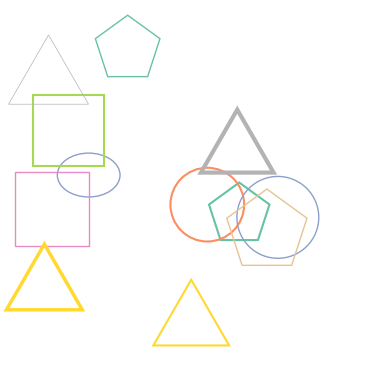[{"shape": "pentagon", "thickness": 1, "radius": 0.44, "center": [0.332, 0.872]}, {"shape": "pentagon", "thickness": 1.5, "radius": 0.41, "center": [0.621, 0.443]}, {"shape": "circle", "thickness": 1.5, "radius": 0.48, "center": [0.538, 0.468]}, {"shape": "circle", "thickness": 1, "radius": 0.53, "center": [0.722, 0.435]}, {"shape": "oval", "thickness": 1, "radius": 0.41, "center": [0.23, 0.545]}, {"shape": "square", "thickness": 1, "radius": 0.48, "center": [0.135, 0.457]}, {"shape": "square", "thickness": 1.5, "radius": 0.46, "center": [0.178, 0.661]}, {"shape": "triangle", "thickness": 1.5, "radius": 0.57, "center": [0.497, 0.16]}, {"shape": "triangle", "thickness": 2.5, "radius": 0.57, "center": [0.115, 0.252]}, {"shape": "pentagon", "thickness": 1, "radius": 0.55, "center": [0.693, 0.399]}, {"shape": "triangle", "thickness": 0.5, "radius": 0.6, "center": [0.126, 0.789]}, {"shape": "triangle", "thickness": 3, "radius": 0.54, "center": [0.616, 0.606]}]